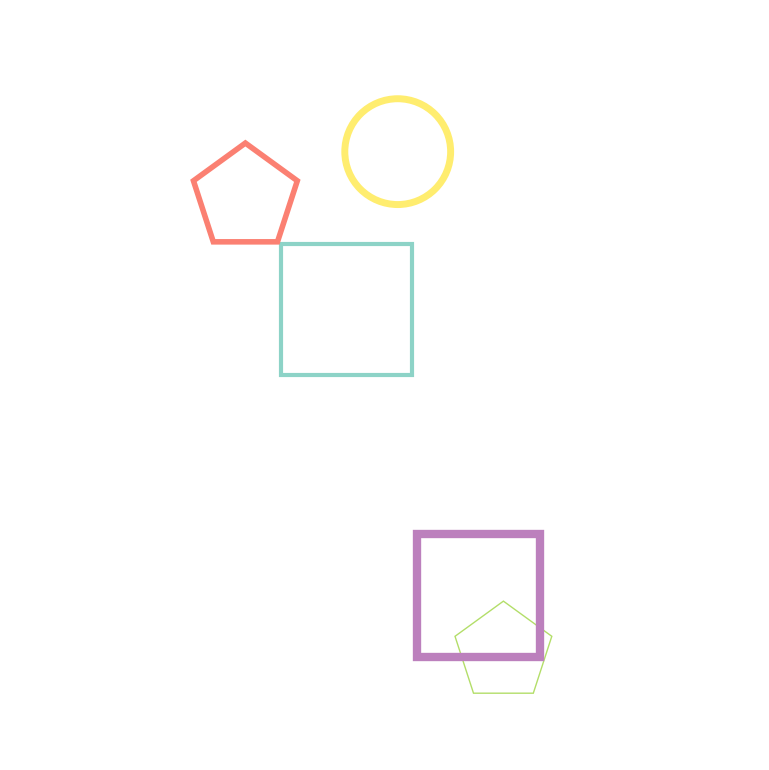[{"shape": "square", "thickness": 1.5, "radius": 0.42, "center": [0.45, 0.598]}, {"shape": "pentagon", "thickness": 2, "radius": 0.35, "center": [0.319, 0.743]}, {"shape": "pentagon", "thickness": 0.5, "radius": 0.33, "center": [0.654, 0.153]}, {"shape": "square", "thickness": 3, "radius": 0.4, "center": [0.621, 0.227]}, {"shape": "circle", "thickness": 2.5, "radius": 0.34, "center": [0.517, 0.803]}]